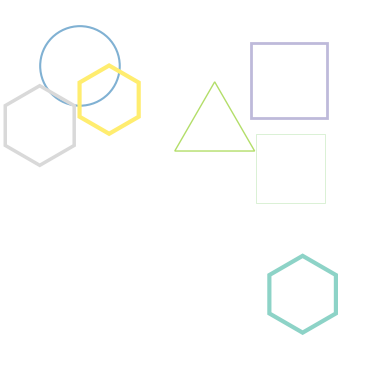[{"shape": "hexagon", "thickness": 3, "radius": 0.5, "center": [0.786, 0.236]}, {"shape": "square", "thickness": 2, "radius": 0.49, "center": [0.751, 0.79]}, {"shape": "circle", "thickness": 1.5, "radius": 0.52, "center": [0.208, 0.829]}, {"shape": "triangle", "thickness": 1, "radius": 0.6, "center": [0.558, 0.668]}, {"shape": "hexagon", "thickness": 2.5, "radius": 0.52, "center": [0.103, 0.674]}, {"shape": "square", "thickness": 0.5, "radius": 0.45, "center": [0.755, 0.562]}, {"shape": "hexagon", "thickness": 3, "radius": 0.44, "center": [0.283, 0.741]}]